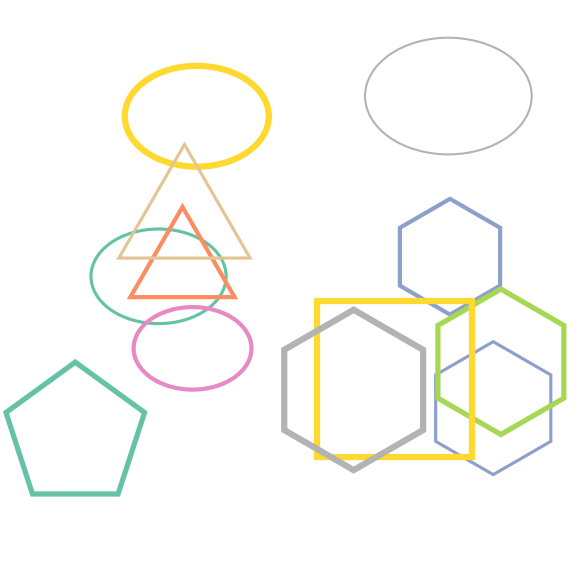[{"shape": "oval", "thickness": 1.5, "radius": 0.59, "center": [0.275, 0.521]}, {"shape": "pentagon", "thickness": 2.5, "radius": 0.63, "center": [0.13, 0.246]}, {"shape": "triangle", "thickness": 2, "radius": 0.52, "center": [0.316, 0.537]}, {"shape": "hexagon", "thickness": 1.5, "radius": 0.58, "center": [0.854, 0.292]}, {"shape": "hexagon", "thickness": 2, "radius": 0.5, "center": [0.779, 0.555]}, {"shape": "oval", "thickness": 2, "radius": 0.51, "center": [0.333, 0.396]}, {"shape": "hexagon", "thickness": 2.5, "radius": 0.63, "center": [0.867, 0.373]}, {"shape": "square", "thickness": 3, "radius": 0.67, "center": [0.682, 0.343]}, {"shape": "oval", "thickness": 3, "radius": 0.62, "center": [0.341, 0.798]}, {"shape": "triangle", "thickness": 1.5, "radius": 0.66, "center": [0.319, 0.618]}, {"shape": "hexagon", "thickness": 3, "radius": 0.69, "center": [0.612, 0.324]}, {"shape": "oval", "thickness": 1, "radius": 0.72, "center": [0.776, 0.833]}]